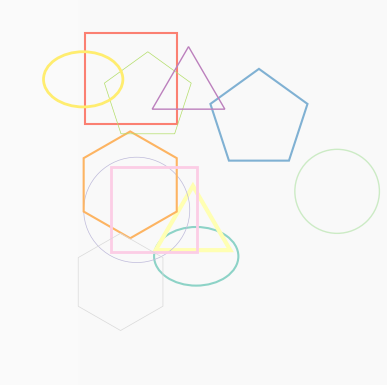[{"shape": "oval", "thickness": 1.5, "radius": 0.54, "center": [0.506, 0.334]}, {"shape": "triangle", "thickness": 3, "radius": 0.56, "center": [0.498, 0.406]}, {"shape": "circle", "thickness": 0.5, "radius": 0.68, "center": [0.353, 0.455]}, {"shape": "square", "thickness": 1.5, "radius": 0.59, "center": [0.339, 0.796]}, {"shape": "pentagon", "thickness": 1.5, "radius": 0.66, "center": [0.668, 0.689]}, {"shape": "hexagon", "thickness": 1.5, "radius": 0.69, "center": [0.336, 0.52]}, {"shape": "pentagon", "thickness": 0.5, "radius": 0.59, "center": [0.381, 0.748]}, {"shape": "square", "thickness": 2, "radius": 0.55, "center": [0.397, 0.456]}, {"shape": "hexagon", "thickness": 0.5, "radius": 0.63, "center": [0.311, 0.268]}, {"shape": "triangle", "thickness": 1, "radius": 0.54, "center": [0.487, 0.771]}, {"shape": "circle", "thickness": 1, "radius": 0.55, "center": [0.87, 0.503]}, {"shape": "oval", "thickness": 2, "radius": 0.51, "center": [0.215, 0.794]}]